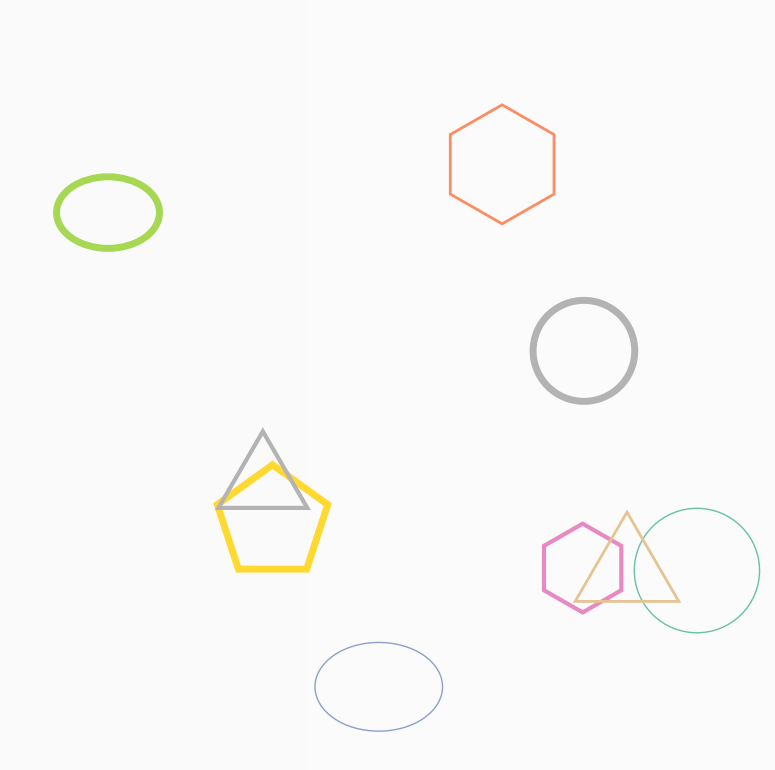[{"shape": "circle", "thickness": 0.5, "radius": 0.4, "center": [0.899, 0.259]}, {"shape": "hexagon", "thickness": 1, "radius": 0.39, "center": [0.648, 0.787]}, {"shape": "oval", "thickness": 0.5, "radius": 0.41, "center": [0.489, 0.108]}, {"shape": "hexagon", "thickness": 1.5, "radius": 0.29, "center": [0.752, 0.262]}, {"shape": "oval", "thickness": 2.5, "radius": 0.33, "center": [0.139, 0.724]}, {"shape": "pentagon", "thickness": 2.5, "radius": 0.37, "center": [0.352, 0.321]}, {"shape": "triangle", "thickness": 1, "radius": 0.39, "center": [0.809, 0.258]}, {"shape": "triangle", "thickness": 1.5, "radius": 0.33, "center": [0.339, 0.373]}, {"shape": "circle", "thickness": 2.5, "radius": 0.33, "center": [0.753, 0.544]}]